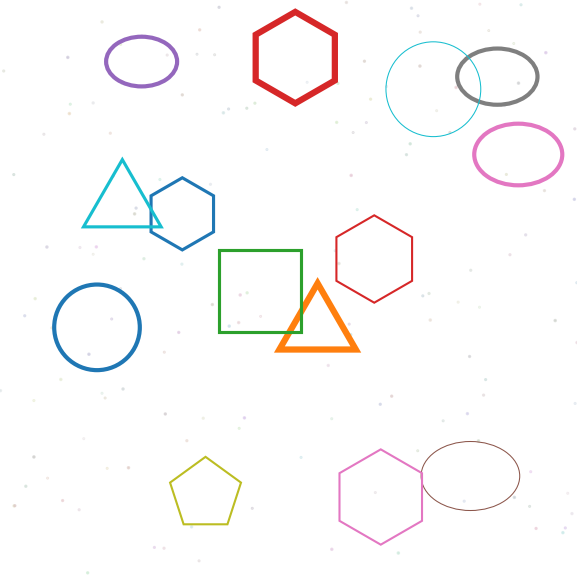[{"shape": "hexagon", "thickness": 1.5, "radius": 0.31, "center": [0.316, 0.629]}, {"shape": "circle", "thickness": 2, "radius": 0.37, "center": [0.168, 0.432]}, {"shape": "triangle", "thickness": 3, "radius": 0.38, "center": [0.55, 0.432]}, {"shape": "square", "thickness": 1.5, "radius": 0.35, "center": [0.45, 0.496]}, {"shape": "hexagon", "thickness": 3, "radius": 0.4, "center": [0.511, 0.899]}, {"shape": "hexagon", "thickness": 1, "radius": 0.38, "center": [0.648, 0.551]}, {"shape": "oval", "thickness": 2, "radius": 0.31, "center": [0.245, 0.893]}, {"shape": "oval", "thickness": 0.5, "radius": 0.43, "center": [0.815, 0.175]}, {"shape": "oval", "thickness": 2, "radius": 0.38, "center": [0.897, 0.732]}, {"shape": "hexagon", "thickness": 1, "radius": 0.41, "center": [0.659, 0.139]}, {"shape": "oval", "thickness": 2, "radius": 0.35, "center": [0.861, 0.866]}, {"shape": "pentagon", "thickness": 1, "radius": 0.32, "center": [0.356, 0.143]}, {"shape": "triangle", "thickness": 1.5, "radius": 0.39, "center": [0.212, 0.645]}, {"shape": "circle", "thickness": 0.5, "radius": 0.41, "center": [0.75, 0.845]}]